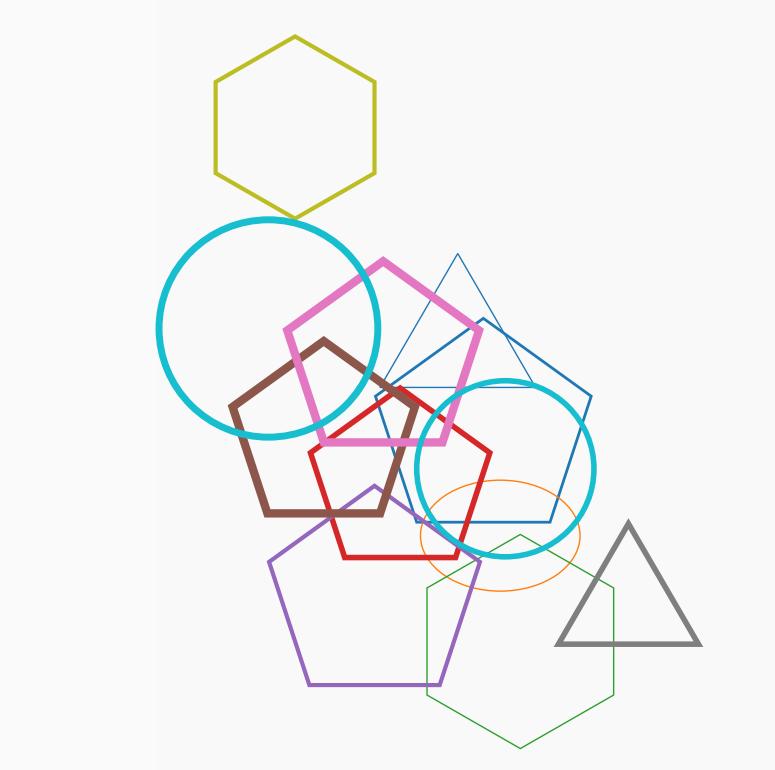[{"shape": "triangle", "thickness": 0.5, "radius": 0.58, "center": [0.591, 0.555]}, {"shape": "pentagon", "thickness": 1, "radius": 0.73, "center": [0.624, 0.44]}, {"shape": "oval", "thickness": 0.5, "radius": 0.51, "center": [0.646, 0.304]}, {"shape": "hexagon", "thickness": 0.5, "radius": 0.7, "center": [0.671, 0.167]}, {"shape": "pentagon", "thickness": 2, "radius": 0.61, "center": [0.516, 0.374]}, {"shape": "pentagon", "thickness": 1.5, "radius": 0.72, "center": [0.483, 0.226]}, {"shape": "pentagon", "thickness": 3, "radius": 0.62, "center": [0.418, 0.433]}, {"shape": "pentagon", "thickness": 3, "radius": 0.65, "center": [0.494, 0.531]}, {"shape": "triangle", "thickness": 2, "radius": 0.52, "center": [0.811, 0.216]}, {"shape": "hexagon", "thickness": 1.5, "radius": 0.59, "center": [0.381, 0.834]}, {"shape": "circle", "thickness": 2, "radius": 0.57, "center": [0.652, 0.391]}, {"shape": "circle", "thickness": 2.5, "radius": 0.71, "center": [0.346, 0.573]}]